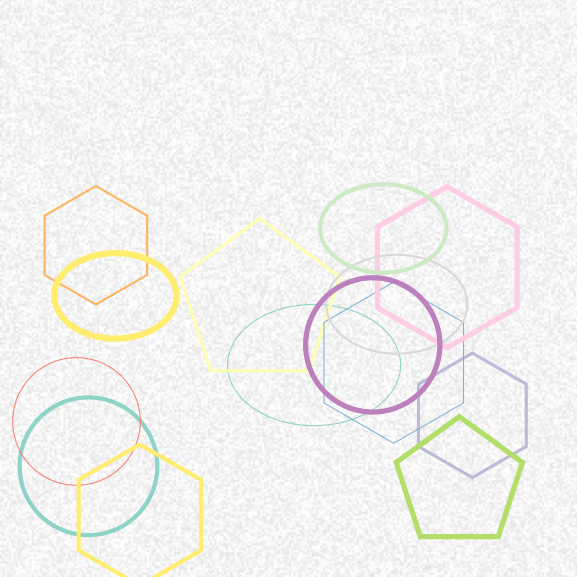[{"shape": "circle", "thickness": 2, "radius": 0.6, "center": [0.153, 0.192]}, {"shape": "oval", "thickness": 0.5, "radius": 0.75, "center": [0.544, 0.367]}, {"shape": "pentagon", "thickness": 1.5, "radius": 0.73, "center": [0.45, 0.475]}, {"shape": "hexagon", "thickness": 1.5, "radius": 0.54, "center": [0.818, 0.28]}, {"shape": "circle", "thickness": 0.5, "radius": 0.55, "center": [0.132, 0.269]}, {"shape": "hexagon", "thickness": 0.5, "radius": 0.7, "center": [0.682, 0.371]}, {"shape": "hexagon", "thickness": 1, "radius": 0.51, "center": [0.166, 0.574]}, {"shape": "pentagon", "thickness": 2.5, "radius": 0.57, "center": [0.795, 0.163]}, {"shape": "hexagon", "thickness": 2.5, "radius": 0.7, "center": [0.775, 0.536]}, {"shape": "oval", "thickness": 1, "radius": 0.61, "center": [0.687, 0.472]}, {"shape": "circle", "thickness": 2.5, "radius": 0.58, "center": [0.645, 0.402]}, {"shape": "oval", "thickness": 2, "radius": 0.55, "center": [0.664, 0.604]}, {"shape": "hexagon", "thickness": 2, "radius": 0.61, "center": [0.242, 0.107]}, {"shape": "oval", "thickness": 3, "radius": 0.53, "center": [0.2, 0.487]}]